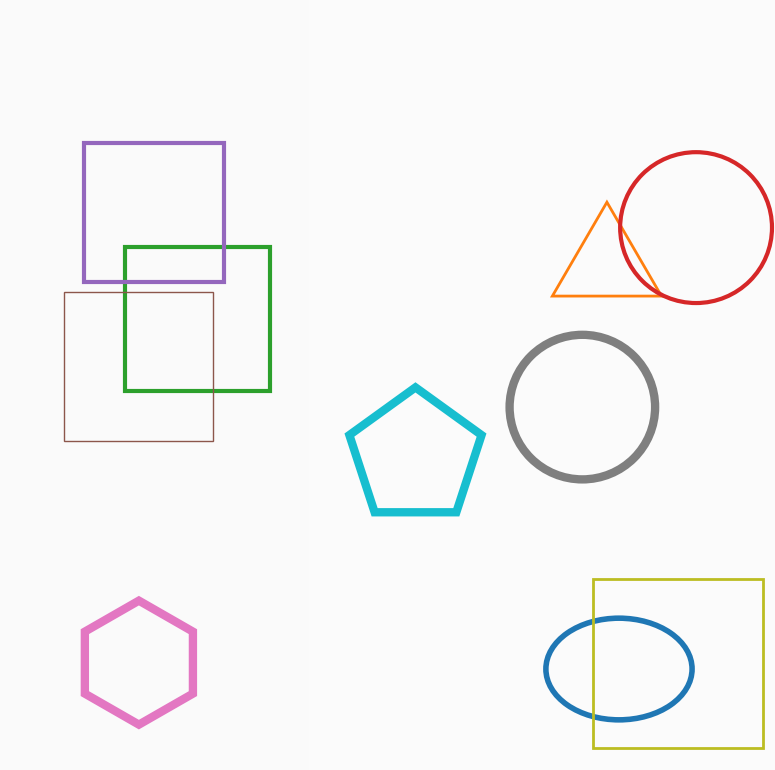[{"shape": "oval", "thickness": 2, "radius": 0.47, "center": [0.799, 0.131]}, {"shape": "triangle", "thickness": 1, "radius": 0.41, "center": [0.783, 0.656]}, {"shape": "square", "thickness": 1.5, "radius": 0.47, "center": [0.255, 0.586]}, {"shape": "circle", "thickness": 1.5, "radius": 0.49, "center": [0.898, 0.704]}, {"shape": "square", "thickness": 1.5, "radius": 0.45, "center": [0.199, 0.724]}, {"shape": "square", "thickness": 0.5, "radius": 0.48, "center": [0.179, 0.524]}, {"shape": "hexagon", "thickness": 3, "radius": 0.4, "center": [0.179, 0.139]}, {"shape": "circle", "thickness": 3, "radius": 0.47, "center": [0.751, 0.471]}, {"shape": "square", "thickness": 1, "radius": 0.55, "center": [0.875, 0.138]}, {"shape": "pentagon", "thickness": 3, "radius": 0.45, "center": [0.536, 0.407]}]